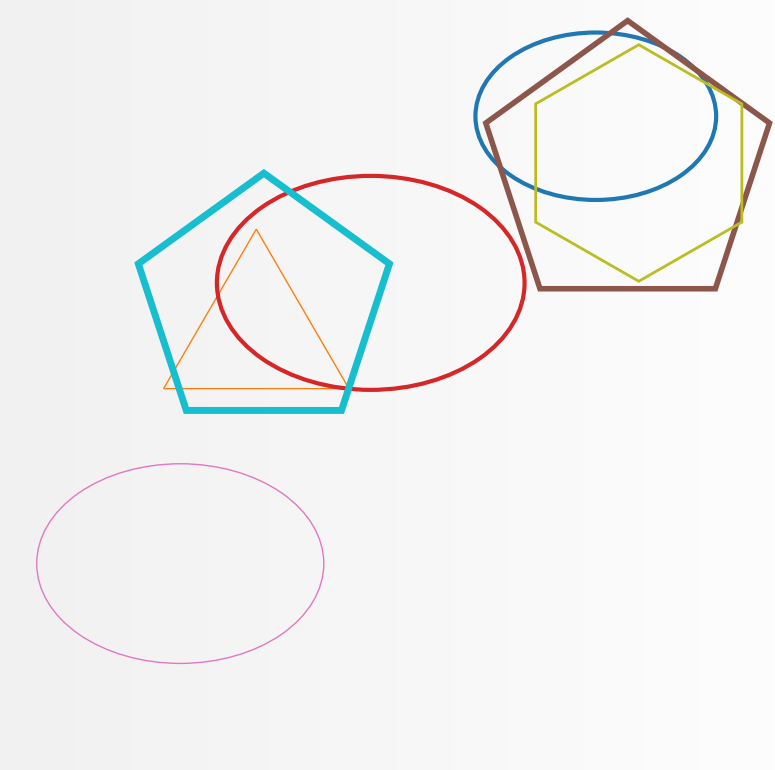[{"shape": "oval", "thickness": 1.5, "radius": 0.78, "center": [0.769, 0.849]}, {"shape": "triangle", "thickness": 0.5, "radius": 0.69, "center": [0.331, 0.564]}, {"shape": "oval", "thickness": 1.5, "radius": 0.99, "center": [0.478, 0.633]}, {"shape": "pentagon", "thickness": 2, "radius": 0.96, "center": [0.81, 0.781]}, {"shape": "oval", "thickness": 0.5, "radius": 0.93, "center": [0.233, 0.268]}, {"shape": "hexagon", "thickness": 1, "radius": 0.77, "center": [0.824, 0.788]}, {"shape": "pentagon", "thickness": 2.5, "radius": 0.85, "center": [0.341, 0.605]}]